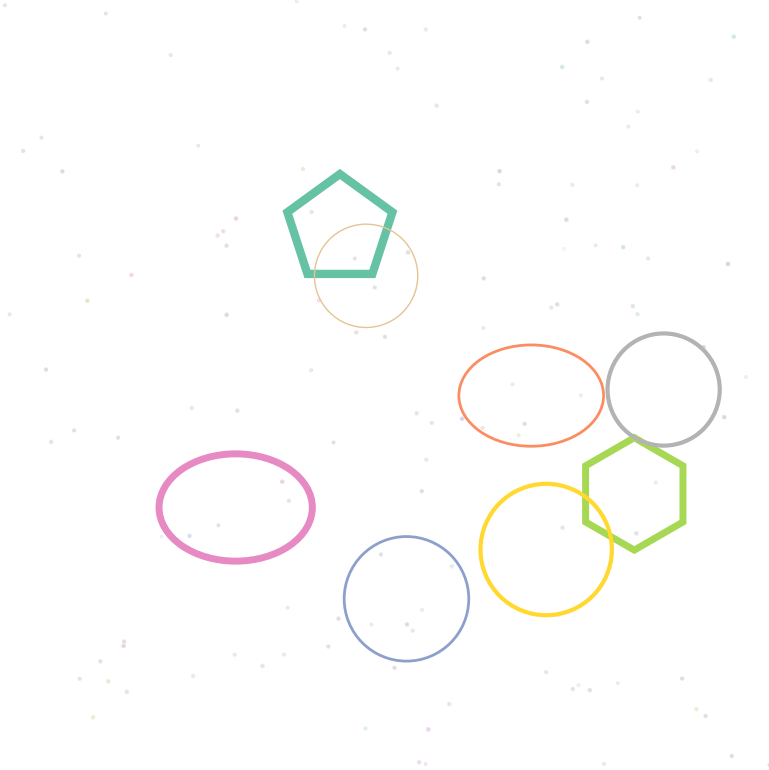[{"shape": "pentagon", "thickness": 3, "radius": 0.36, "center": [0.441, 0.702]}, {"shape": "oval", "thickness": 1, "radius": 0.47, "center": [0.69, 0.486]}, {"shape": "circle", "thickness": 1, "radius": 0.4, "center": [0.528, 0.222]}, {"shape": "oval", "thickness": 2.5, "radius": 0.5, "center": [0.306, 0.341]}, {"shape": "hexagon", "thickness": 2.5, "radius": 0.36, "center": [0.824, 0.359]}, {"shape": "circle", "thickness": 1.5, "radius": 0.43, "center": [0.709, 0.286]}, {"shape": "circle", "thickness": 0.5, "radius": 0.34, "center": [0.475, 0.642]}, {"shape": "circle", "thickness": 1.5, "radius": 0.36, "center": [0.862, 0.494]}]